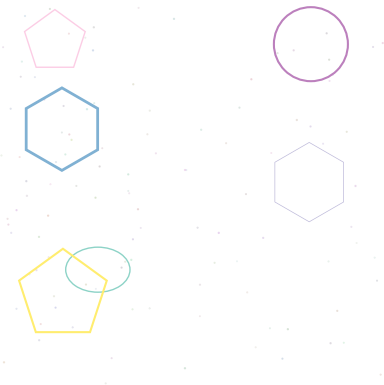[{"shape": "oval", "thickness": 1, "radius": 0.42, "center": [0.254, 0.3]}, {"shape": "hexagon", "thickness": 0.5, "radius": 0.52, "center": [0.803, 0.527]}, {"shape": "hexagon", "thickness": 2, "radius": 0.54, "center": [0.161, 0.665]}, {"shape": "pentagon", "thickness": 1, "radius": 0.41, "center": [0.143, 0.892]}, {"shape": "circle", "thickness": 1.5, "radius": 0.48, "center": [0.808, 0.885]}, {"shape": "pentagon", "thickness": 1.5, "radius": 0.6, "center": [0.163, 0.234]}]